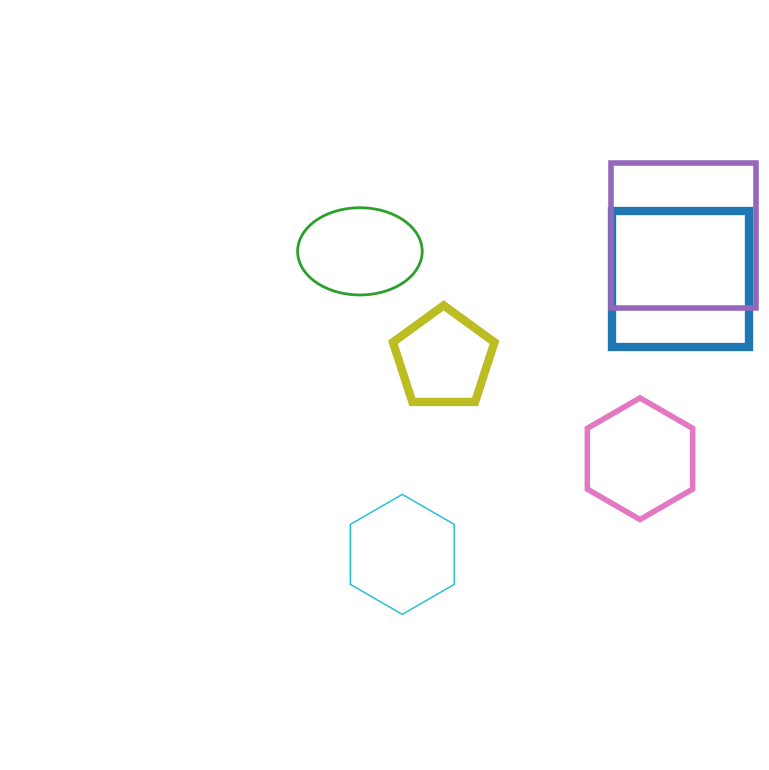[{"shape": "square", "thickness": 3, "radius": 0.44, "center": [0.884, 0.638]}, {"shape": "oval", "thickness": 1, "radius": 0.4, "center": [0.467, 0.674]}, {"shape": "square", "thickness": 2, "radius": 0.47, "center": [0.887, 0.694]}, {"shape": "hexagon", "thickness": 2, "radius": 0.39, "center": [0.831, 0.404]}, {"shape": "pentagon", "thickness": 3, "radius": 0.35, "center": [0.576, 0.534]}, {"shape": "hexagon", "thickness": 0.5, "radius": 0.39, "center": [0.522, 0.28]}]